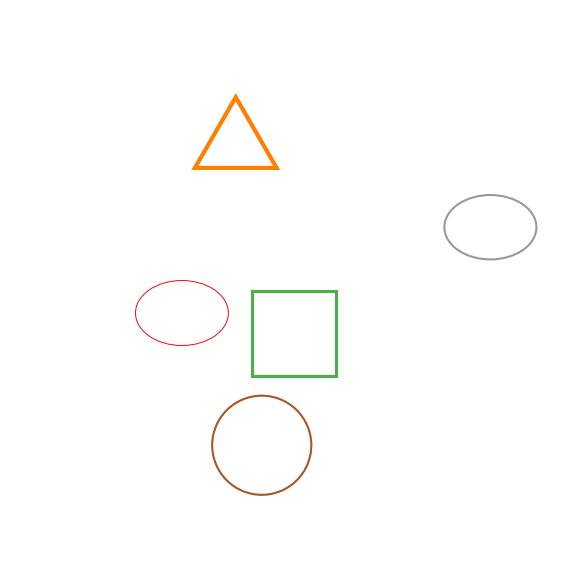[{"shape": "oval", "thickness": 0.5, "radius": 0.4, "center": [0.315, 0.457]}, {"shape": "square", "thickness": 1.5, "radius": 0.37, "center": [0.509, 0.422]}, {"shape": "triangle", "thickness": 2, "radius": 0.41, "center": [0.408, 0.749]}, {"shape": "circle", "thickness": 1, "radius": 0.43, "center": [0.453, 0.228]}, {"shape": "oval", "thickness": 1, "radius": 0.4, "center": [0.849, 0.606]}]